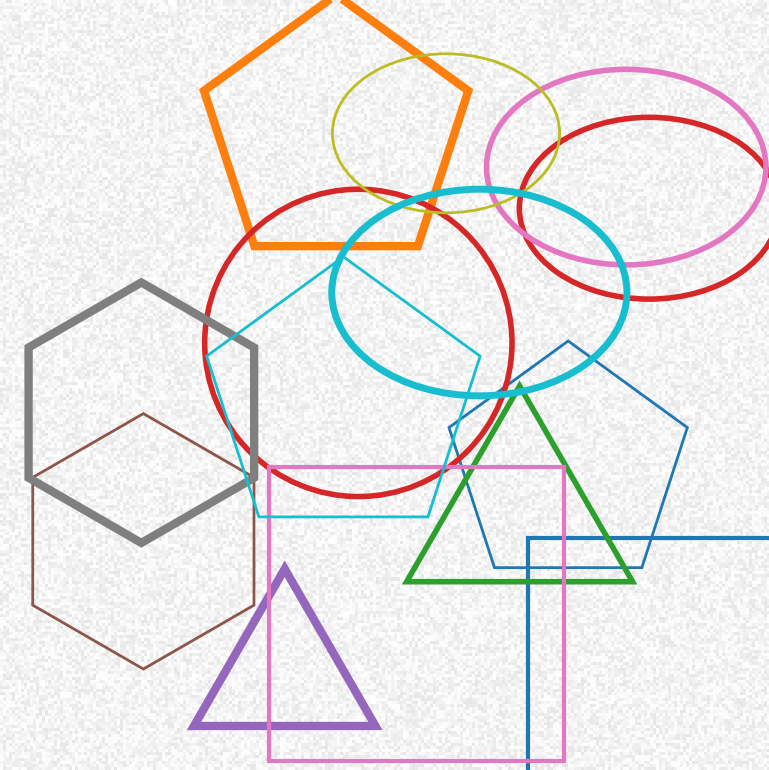[{"shape": "square", "thickness": 1.5, "radius": 0.8, "center": [0.846, 0.142]}, {"shape": "pentagon", "thickness": 1, "radius": 0.81, "center": [0.738, 0.394]}, {"shape": "pentagon", "thickness": 3, "radius": 0.9, "center": [0.437, 0.826]}, {"shape": "triangle", "thickness": 2, "radius": 0.85, "center": [0.675, 0.329]}, {"shape": "circle", "thickness": 2, "radius": 1.0, "center": [0.465, 0.555]}, {"shape": "oval", "thickness": 2, "radius": 0.84, "center": [0.843, 0.73]}, {"shape": "triangle", "thickness": 3, "radius": 0.68, "center": [0.37, 0.125]}, {"shape": "hexagon", "thickness": 1, "radius": 0.83, "center": [0.186, 0.297]}, {"shape": "square", "thickness": 1.5, "radius": 0.96, "center": [0.541, 0.203]}, {"shape": "oval", "thickness": 2, "radius": 0.91, "center": [0.813, 0.783]}, {"shape": "hexagon", "thickness": 3, "radius": 0.85, "center": [0.184, 0.464]}, {"shape": "oval", "thickness": 1, "radius": 0.74, "center": [0.579, 0.827]}, {"shape": "oval", "thickness": 2.5, "radius": 0.96, "center": [0.623, 0.62]}, {"shape": "pentagon", "thickness": 1, "radius": 0.93, "center": [0.446, 0.48]}]